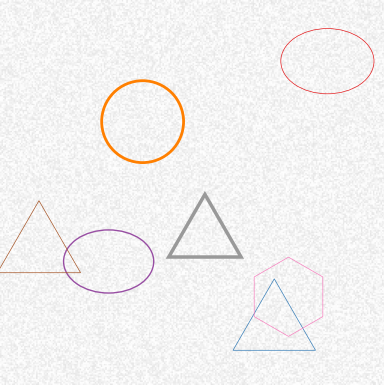[{"shape": "oval", "thickness": 0.5, "radius": 0.61, "center": [0.85, 0.841]}, {"shape": "triangle", "thickness": 0.5, "radius": 0.62, "center": [0.712, 0.152]}, {"shape": "oval", "thickness": 1, "radius": 0.59, "center": [0.282, 0.321]}, {"shape": "circle", "thickness": 2, "radius": 0.53, "center": [0.37, 0.684]}, {"shape": "triangle", "thickness": 0.5, "radius": 0.62, "center": [0.101, 0.354]}, {"shape": "hexagon", "thickness": 0.5, "radius": 0.51, "center": [0.749, 0.229]}, {"shape": "triangle", "thickness": 2.5, "radius": 0.54, "center": [0.532, 0.387]}]